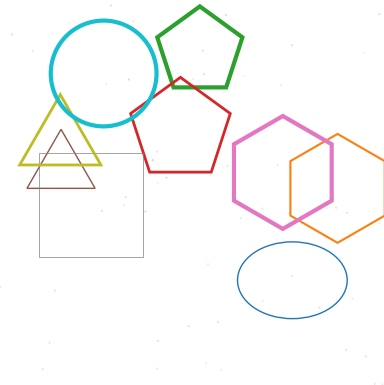[{"shape": "oval", "thickness": 1, "radius": 0.71, "center": [0.759, 0.272]}, {"shape": "hexagon", "thickness": 1.5, "radius": 0.71, "center": [0.877, 0.511]}, {"shape": "pentagon", "thickness": 3, "radius": 0.58, "center": [0.519, 0.867]}, {"shape": "pentagon", "thickness": 2, "radius": 0.68, "center": [0.469, 0.663]}, {"shape": "triangle", "thickness": 1, "radius": 0.51, "center": [0.159, 0.562]}, {"shape": "hexagon", "thickness": 3, "radius": 0.73, "center": [0.735, 0.552]}, {"shape": "square", "thickness": 0.5, "radius": 0.67, "center": [0.237, 0.468]}, {"shape": "triangle", "thickness": 2, "radius": 0.61, "center": [0.157, 0.632]}, {"shape": "circle", "thickness": 3, "radius": 0.69, "center": [0.269, 0.809]}]